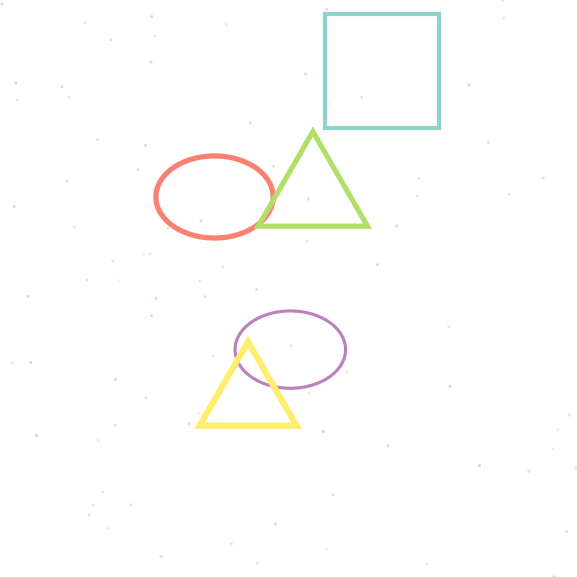[{"shape": "square", "thickness": 2, "radius": 0.49, "center": [0.662, 0.876]}, {"shape": "oval", "thickness": 2.5, "radius": 0.51, "center": [0.371, 0.658]}, {"shape": "triangle", "thickness": 2.5, "radius": 0.55, "center": [0.542, 0.662]}, {"shape": "oval", "thickness": 1.5, "radius": 0.48, "center": [0.503, 0.394]}, {"shape": "triangle", "thickness": 3, "radius": 0.48, "center": [0.43, 0.31]}]